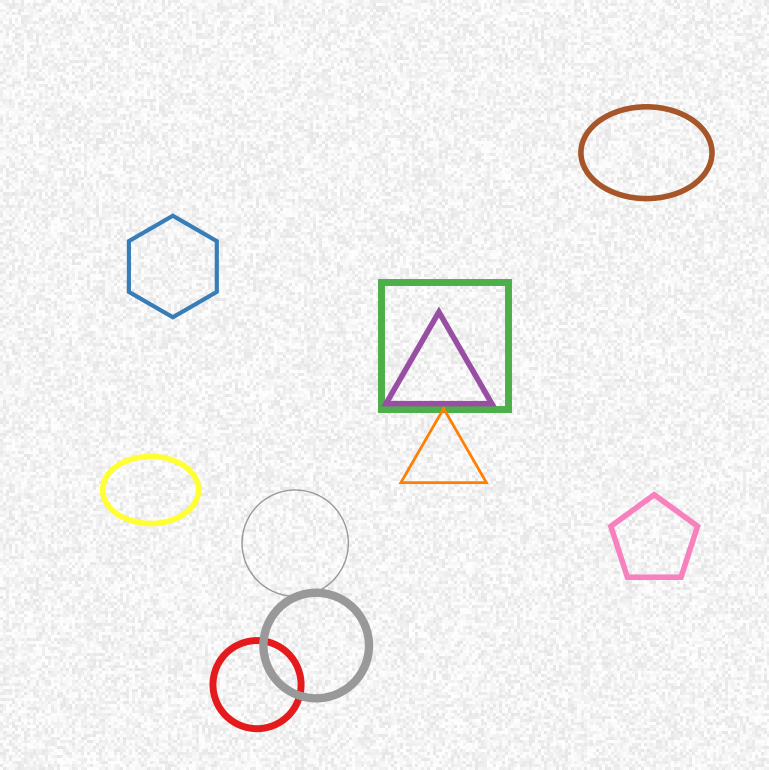[{"shape": "circle", "thickness": 2.5, "radius": 0.29, "center": [0.334, 0.111]}, {"shape": "hexagon", "thickness": 1.5, "radius": 0.33, "center": [0.224, 0.654]}, {"shape": "square", "thickness": 2.5, "radius": 0.41, "center": [0.578, 0.552]}, {"shape": "triangle", "thickness": 2, "radius": 0.4, "center": [0.57, 0.515]}, {"shape": "triangle", "thickness": 1, "radius": 0.32, "center": [0.576, 0.405]}, {"shape": "oval", "thickness": 2, "radius": 0.31, "center": [0.196, 0.364]}, {"shape": "oval", "thickness": 2, "radius": 0.43, "center": [0.84, 0.802]}, {"shape": "pentagon", "thickness": 2, "radius": 0.3, "center": [0.85, 0.298]}, {"shape": "circle", "thickness": 0.5, "radius": 0.35, "center": [0.383, 0.295]}, {"shape": "circle", "thickness": 3, "radius": 0.34, "center": [0.411, 0.162]}]